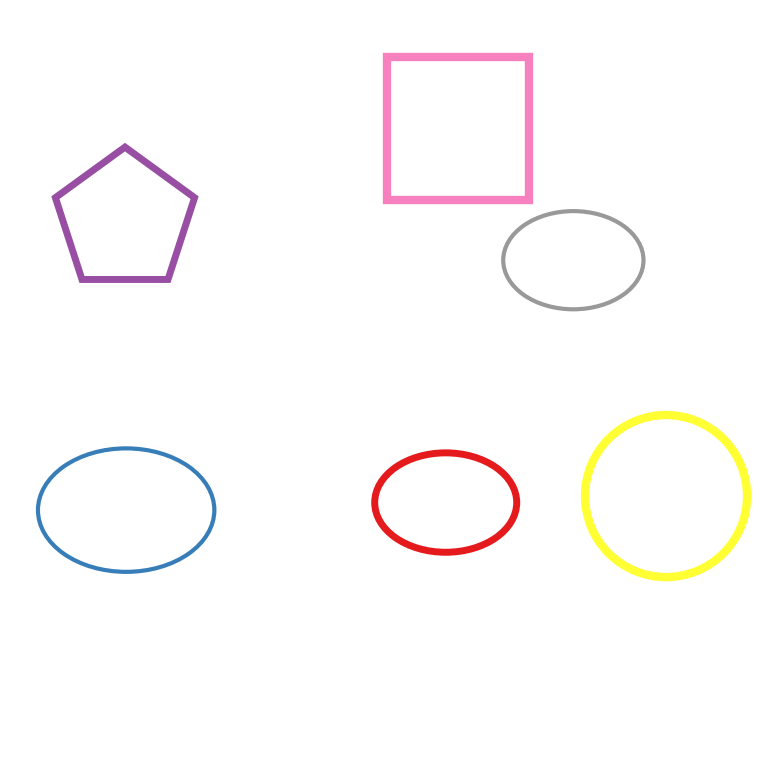[{"shape": "oval", "thickness": 2.5, "radius": 0.46, "center": [0.579, 0.347]}, {"shape": "oval", "thickness": 1.5, "radius": 0.57, "center": [0.164, 0.338]}, {"shape": "pentagon", "thickness": 2.5, "radius": 0.48, "center": [0.162, 0.714]}, {"shape": "circle", "thickness": 3, "radius": 0.53, "center": [0.865, 0.356]}, {"shape": "square", "thickness": 3, "radius": 0.46, "center": [0.595, 0.833]}, {"shape": "oval", "thickness": 1.5, "radius": 0.46, "center": [0.745, 0.662]}]